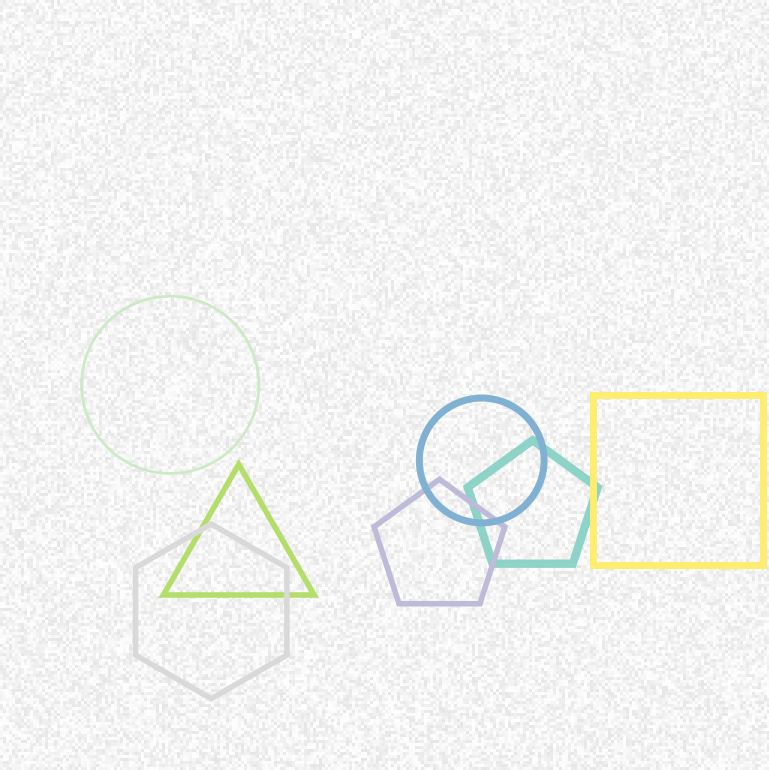[{"shape": "pentagon", "thickness": 3, "radius": 0.44, "center": [0.692, 0.34]}, {"shape": "pentagon", "thickness": 2, "radius": 0.45, "center": [0.571, 0.288]}, {"shape": "circle", "thickness": 2.5, "radius": 0.41, "center": [0.626, 0.402]}, {"shape": "triangle", "thickness": 2, "radius": 0.57, "center": [0.31, 0.284]}, {"shape": "hexagon", "thickness": 2, "radius": 0.57, "center": [0.274, 0.206]}, {"shape": "circle", "thickness": 1, "radius": 0.58, "center": [0.221, 0.5]}, {"shape": "square", "thickness": 2.5, "radius": 0.55, "center": [0.881, 0.377]}]